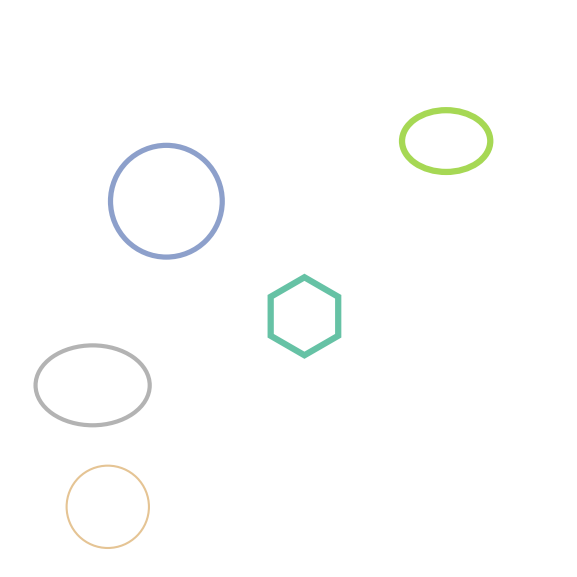[{"shape": "hexagon", "thickness": 3, "radius": 0.34, "center": [0.527, 0.451]}, {"shape": "circle", "thickness": 2.5, "radius": 0.48, "center": [0.288, 0.651]}, {"shape": "oval", "thickness": 3, "radius": 0.38, "center": [0.773, 0.755]}, {"shape": "circle", "thickness": 1, "radius": 0.36, "center": [0.187, 0.122]}, {"shape": "oval", "thickness": 2, "radius": 0.49, "center": [0.16, 0.332]}]